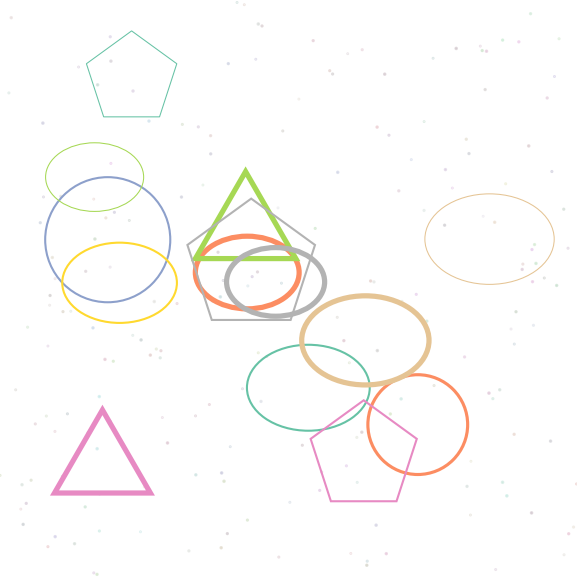[{"shape": "pentagon", "thickness": 0.5, "radius": 0.41, "center": [0.228, 0.863]}, {"shape": "oval", "thickness": 1, "radius": 0.53, "center": [0.534, 0.328]}, {"shape": "circle", "thickness": 1.5, "radius": 0.43, "center": [0.723, 0.264]}, {"shape": "oval", "thickness": 2.5, "radius": 0.45, "center": [0.428, 0.527]}, {"shape": "circle", "thickness": 1, "radius": 0.54, "center": [0.187, 0.584]}, {"shape": "triangle", "thickness": 2.5, "radius": 0.48, "center": [0.177, 0.193]}, {"shape": "pentagon", "thickness": 1, "radius": 0.48, "center": [0.63, 0.209]}, {"shape": "triangle", "thickness": 2.5, "radius": 0.5, "center": [0.425, 0.602]}, {"shape": "oval", "thickness": 0.5, "radius": 0.42, "center": [0.164, 0.692]}, {"shape": "oval", "thickness": 1, "radius": 0.5, "center": [0.207, 0.509]}, {"shape": "oval", "thickness": 0.5, "radius": 0.56, "center": [0.848, 0.585]}, {"shape": "oval", "thickness": 2.5, "radius": 0.55, "center": [0.633, 0.41]}, {"shape": "oval", "thickness": 2.5, "radius": 0.42, "center": [0.477, 0.511]}, {"shape": "pentagon", "thickness": 1, "radius": 0.58, "center": [0.435, 0.539]}]